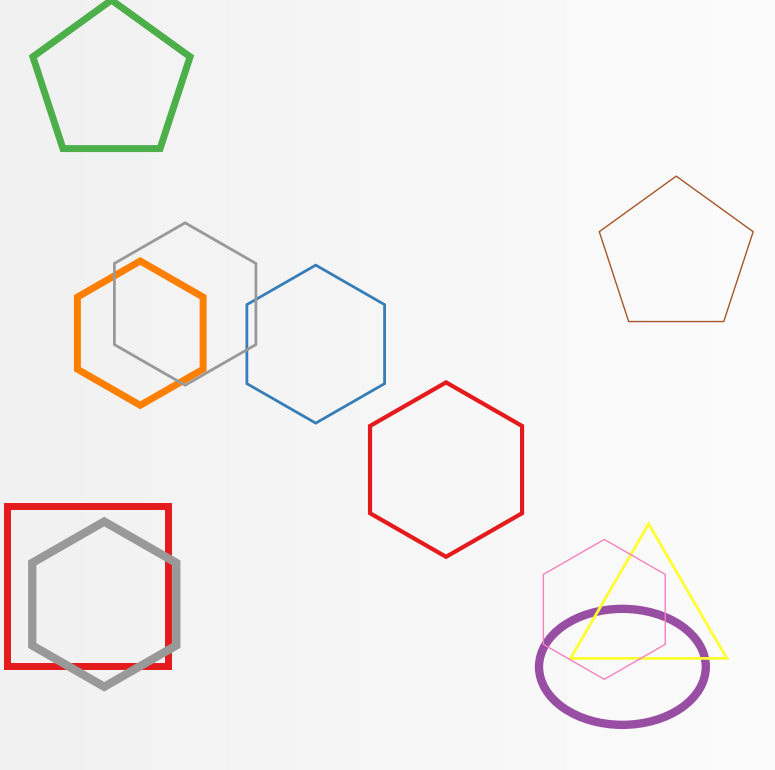[{"shape": "square", "thickness": 2.5, "radius": 0.52, "center": [0.113, 0.239]}, {"shape": "hexagon", "thickness": 1.5, "radius": 0.57, "center": [0.576, 0.39]}, {"shape": "hexagon", "thickness": 1, "radius": 0.51, "center": [0.407, 0.553]}, {"shape": "pentagon", "thickness": 2.5, "radius": 0.53, "center": [0.144, 0.893]}, {"shape": "oval", "thickness": 3, "radius": 0.54, "center": [0.803, 0.134]}, {"shape": "hexagon", "thickness": 2.5, "radius": 0.47, "center": [0.181, 0.567]}, {"shape": "triangle", "thickness": 1, "radius": 0.58, "center": [0.837, 0.203]}, {"shape": "pentagon", "thickness": 0.5, "radius": 0.52, "center": [0.873, 0.667]}, {"shape": "hexagon", "thickness": 0.5, "radius": 0.45, "center": [0.78, 0.209]}, {"shape": "hexagon", "thickness": 1, "radius": 0.53, "center": [0.239, 0.605]}, {"shape": "hexagon", "thickness": 3, "radius": 0.54, "center": [0.135, 0.215]}]